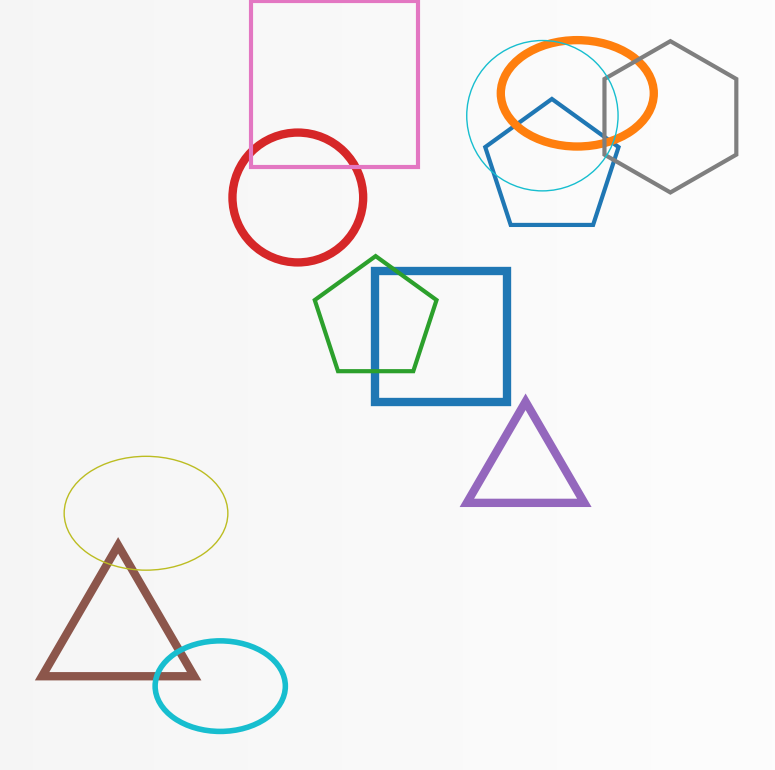[{"shape": "square", "thickness": 3, "radius": 0.43, "center": [0.569, 0.563]}, {"shape": "pentagon", "thickness": 1.5, "radius": 0.45, "center": [0.712, 0.781]}, {"shape": "oval", "thickness": 3, "radius": 0.49, "center": [0.745, 0.879]}, {"shape": "pentagon", "thickness": 1.5, "radius": 0.41, "center": [0.485, 0.585]}, {"shape": "circle", "thickness": 3, "radius": 0.42, "center": [0.384, 0.744]}, {"shape": "triangle", "thickness": 3, "radius": 0.44, "center": [0.678, 0.391]}, {"shape": "triangle", "thickness": 3, "radius": 0.57, "center": [0.152, 0.178]}, {"shape": "square", "thickness": 1.5, "radius": 0.54, "center": [0.432, 0.892]}, {"shape": "hexagon", "thickness": 1.5, "radius": 0.49, "center": [0.865, 0.848]}, {"shape": "oval", "thickness": 0.5, "radius": 0.53, "center": [0.188, 0.333]}, {"shape": "oval", "thickness": 2, "radius": 0.42, "center": [0.284, 0.109]}, {"shape": "circle", "thickness": 0.5, "radius": 0.49, "center": [0.7, 0.85]}]